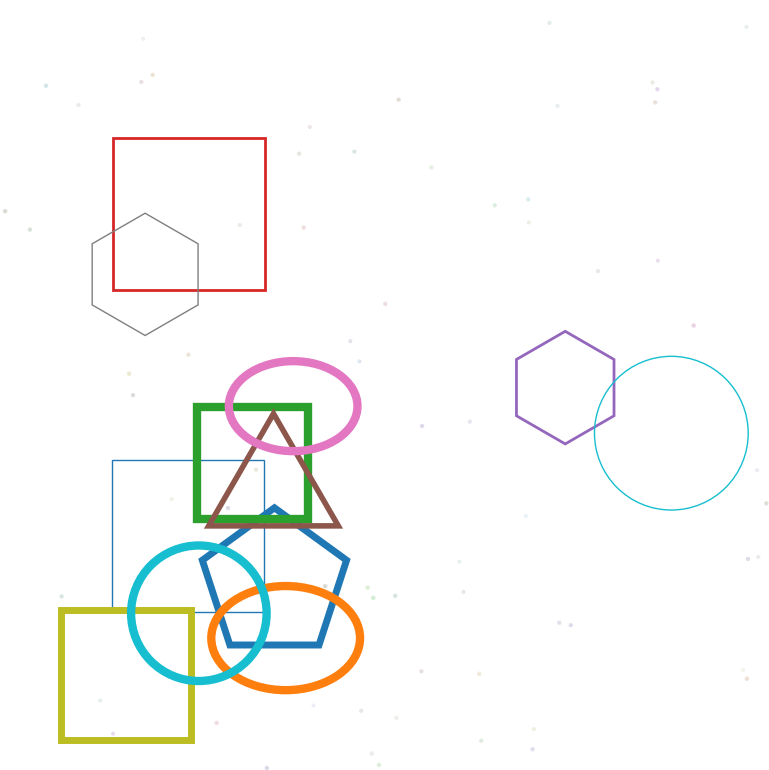[{"shape": "square", "thickness": 0.5, "radius": 0.49, "center": [0.244, 0.304]}, {"shape": "pentagon", "thickness": 2.5, "radius": 0.49, "center": [0.356, 0.242]}, {"shape": "oval", "thickness": 3, "radius": 0.48, "center": [0.371, 0.171]}, {"shape": "square", "thickness": 3, "radius": 0.36, "center": [0.328, 0.399]}, {"shape": "square", "thickness": 1, "radius": 0.49, "center": [0.246, 0.722]}, {"shape": "hexagon", "thickness": 1, "radius": 0.37, "center": [0.734, 0.497]}, {"shape": "triangle", "thickness": 2, "radius": 0.49, "center": [0.355, 0.366]}, {"shape": "oval", "thickness": 3, "radius": 0.42, "center": [0.381, 0.473]}, {"shape": "hexagon", "thickness": 0.5, "radius": 0.4, "center": [0.188, 0.644]}, {"shape": "square", "thickness": 2.5, "radius": 0.42, "center": [0.164, 0.123]}, {"shape": "circle", "thickness": 0.5, "radius": 0.5, "center": [0.872, 0.437]}, {"shape": "circle", "thickness": 3, "radius": 0.44, "center": [0.258, 0.204]}]